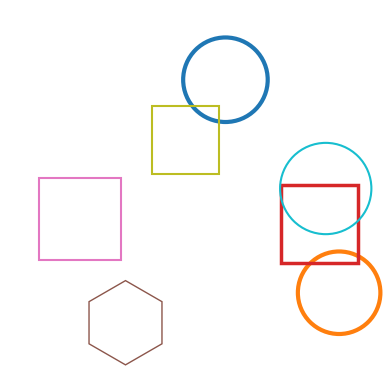[{"shape": "circle", "thickness": 3, "radius": 0.55, "center": [0.586, 0.793]}, {"shape": "circle", "thickness": 3, "radius": 0.54, "center": [0.881, 0.24]}, {"shape": "square", "thickness": 2.5, "radius": 0.51, "center": [0.83, 0.417]}, {"shape": "hexagon", "thickness": 1, "radius": 0.55, "center": [0.326, 0.162]}, {"shape": "square", "thickness": 1.5, "radius": 0.53, "center": [0.207, 0.432]}, {"shape": "square", "thickness": 1.5, "radius": 0.44, "center": [0.482, 0.636]}, {"shape": "circle", "thickness": 1.5, "radius": 0.59, "center": [0.846, 0.51]}]